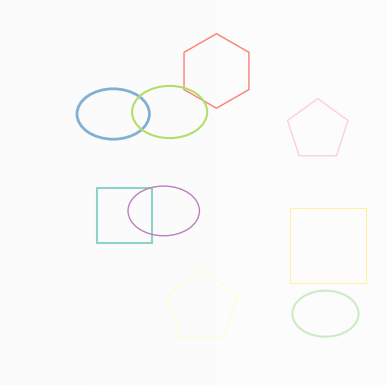[{"shape": "square", "thickness": 1.5, "radius": 0.36, "center": [0.321, 0.44]}, {"shape": "pentagon", "thickness": 0.5, "radius": 0.48, "center": [0.521, 0.203]}, {"shape": "hexagon", "thickness": 1, "radius": 0.48, "center": [0.559, 0.816]}, {"shape": "oval", "thickness": 2, "radius": 0.47, "center": [0.292, 0.704]}, {"shape": "oval", "thickness": 1.5, "radius": 0.48, "center": [0.438, 0.709]}, {"shape": "pentagon", "thickness": 1, "radius": 0.41, "center": [0.82, 0.662]}, {"shape": "oval", "thickness": 1, "radius": 0.46, "center": [0.423, 0.452]}, {"shape": "oval", "thickness": 1.5, "radius": 0.43, "center": [0.84, 0.185]}, {"shape": "square", "thickness": 0.5, "radius": 0.49, "center": [0.847, 0.363]}]